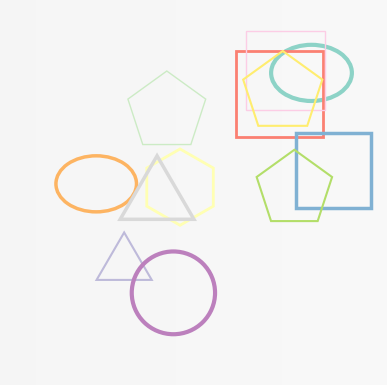[{"shape": "oval", "thickness": 3, "radius": 0.52, "center": [0.804, 0.811]}, {"shape": "hexagon", "thickness": 2, "radius": 0.5, "center": [0.465, 0.514]}, {"shape": "triangle", "thickness": 1.5, "radius": 0.41, "center": [0.32, 0.314]}, {"shape": "square", "thickness": 2, "radius": 0.56, "center": [0.72, 0.756]}, {"shape": "square", "thickness": 2.5, "radius": 0.48, "center": [0.861, 0.557]}, {"shape": "oval", "thickness": 2.5, "radius": 0.52, "center": [0.248, 0.523]}, {"shape": "pentagon", "thickness": 1.5, "radius": 0.51, "center": [0.76, 0.509]}, {"shape": "square", "thickness": 1, "radius": 0.51, "center": [0.737, 0.816]}, {"shape": "triangle", "thickness": 2.5, "radius": 0.55, "center": [0.405, 0.485]}, {"shape": "circle", "thickness": 3, "radius": 0.54, "center": [0.447, 0.239]}, {"shape": "pentagon", "thickness": 1, "radius": 0.53, "center": [0.43, 0.71]}, {"shape": "pentagon", "thickness": 1.5, "radius": 0.54, "center": [0.73, 0.76]}]